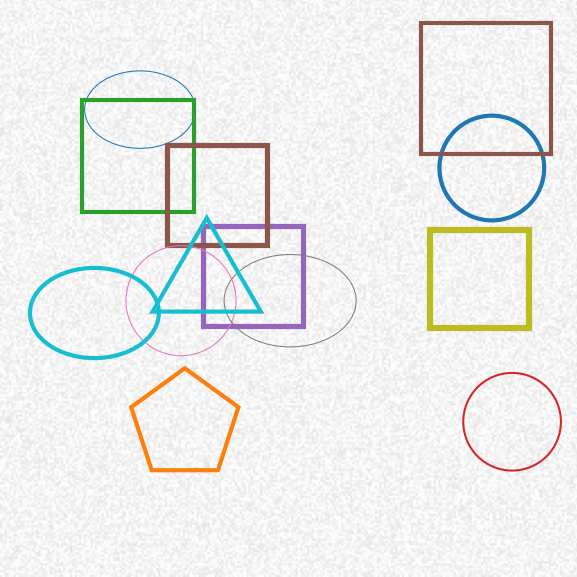[{"shape": "circle", "thickness": 2, "radius": 0.45, "center": [0.852, 0.708]}, {"shape": "oval", "thickness": 0.5, "radius": 0.48, "center": [0.242, 0.809]}, {"shape": "pentagon", "thickness": 2, "radius": 0.49, "center": [0.32, 0.264]}, {"shape": "square", "thickness": 2, "radius": 0.49, "center": [0.239, 0.729]}, {"shape": "circle", "thickness": 1, "radius": 0.42, "center": [0.887, 0.269]}, {"shape": "square", "thickness": 2.5, "radius": 0.43, "center": [0.438, 0.521]}, {"shape": "square", "thickness": 2.5, "radius": 0.43, "center": [0.376, 0.661]}, {"shape": "square", "thickness": 2, "radius": 0.57, "center": [0.842, 0.846]}, {"shape": "circle", "thickness": 0.5, "radius": 0.48, "center": [0.313, 0.478]}, {"shape": "oval", "thickness": 0.5, "radius": 0.57, "center": [0.502, 0.478]}, {"shape": "square", "thickness": 3, "radius": 0.43, "center": [0.831, 0.516]}, {"shape": "oval", "thickness": 2, "radius": 0.56, "center": [0.163, 0.457]}, {"shape": "triangle", "thickness": 2, "radius": 0.54, "center": [0.358, 0.514]}]